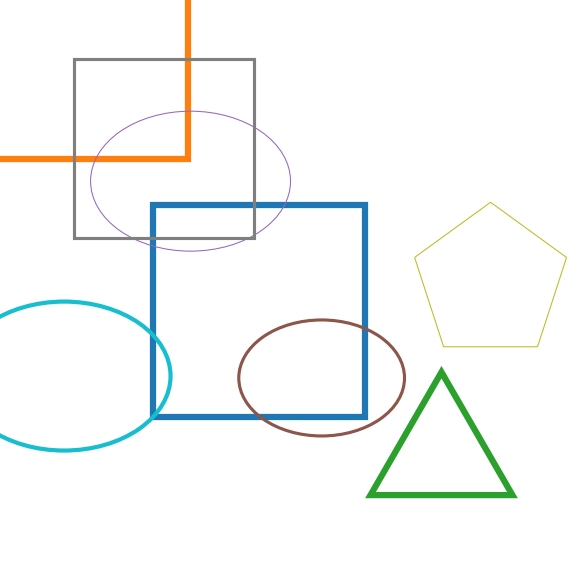[{"shape": "square", "thickness": 3, "radius": 0.92, "center": [0.448, 0.46]}, {"shape": "square", "thickness": 3, "radius": 0.85, "center": [0.156, 0.893]}, {"shape": "triangle", "thickness": 3, "radius": 0.71, "center": [0.764, 0.213]}, {"shape": "oval", "thickness": 0.5, "radius": 0.87, "center": [0.33, 0.685]}, {"shape": "oval", "thickness": 1.5, "radius": 0.72, "center": [0.557, 0.345]}, {"shape": "square", "thickness": 1.5, "radius": 0.78, "center": [0.284, 0.743]}, {"shape": "pentagon", "thickness": 0.5, "radius": 0.69, "center": [0.849, 0.511]}, {"shape": "oval", "thickness": 2, "radius": 0.92, "center": [0.111, 0.348]}]